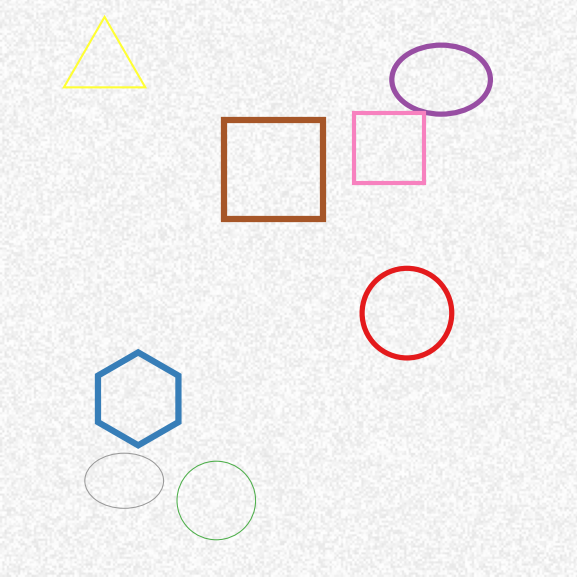[{"shape": "circle", "thickness": 2.5, "radius": 0.39, "center": [0.705, 0.457]}, {"shape": "hexagon", "thickness": 3, "radius": 0.4, "center": [0.239, 0.308]}, {"shape": "circle", "thickness": 0.5, "radius": 0.34, "center": [0.375, 0.132]}, {"shape": "oval", "thickness": 2.5, "radius": 0.43, "center": [0.764, 0.861]}, {"shape": "triangle", "thickness": 1, "radius": 0.41, "center": [0.181, 0.889]}, {"shape": "square", "thickness": 3, "radius": 0.43, "center": [0.474, 0.705]}, {"shape": "square", "thickness": 2, "radius": 0.3, "center": [0.674, 0.743]}, {"shape": "oval", "thickness": 0.5, "radius": 0.34, "center": [0.215, 0.167]}]